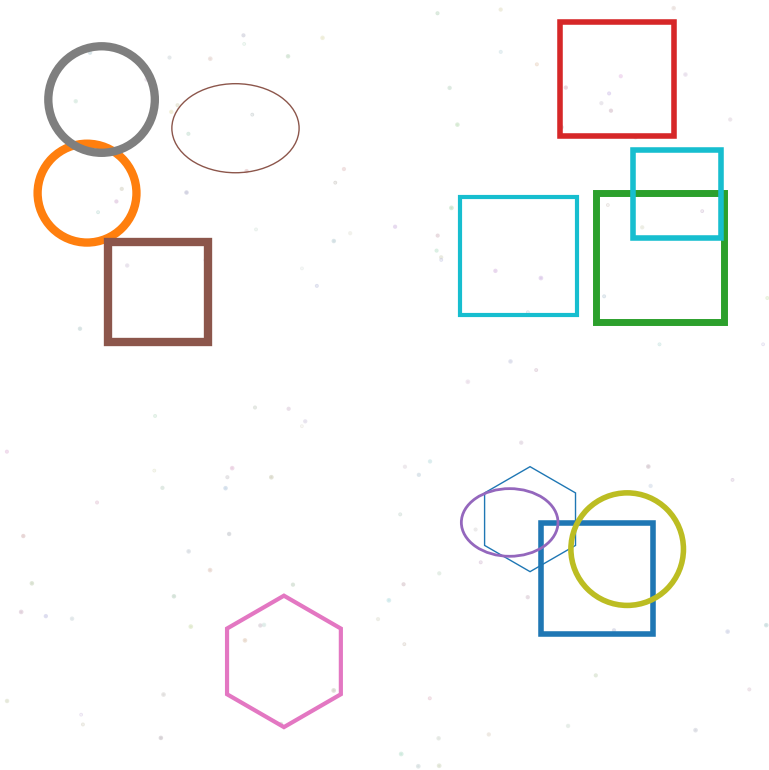[{"shape": "square", "thickness": 2, "radius": 0.36, "center": [0.775, 0.249]}, {"shape": "hexagon", "thickness": 0.5, "radius": 0.34, "center": [0.688, 0.326]}, {"shape": "circle", "thickness": 3, "radius": 0.32, "center": [0.113, 0.749]}, {"shape": "square", "thickness": 2.5, "radius": 0.42, "center": [0.857, 0.665]}, {"shape": "square", "thickness": 2, "radius": 0.37, "center": [0.801, 0.897]}, {"shape": "oval", "thickness": 1, "radius": 0.31, "center": [0.662, 0.321]}, {"shape": "square", "thickness": 3, "radius": 0.33, "center": [0.205, 0.621]}, {"shape": "oval", "thickness": 0.5, "radius": 0.41, "center": [0.306, 0.833]}, {"shape": "hexagon", "thickness": 1.5, "radius": 0.43, "center": [0.369, 0.141]}, {"shape": "circle", "thickness": 3, "radius": 0.35, "center": [0.132, 0.871]}, {"shape": "circle", "thickness": 2, "radius": 0.37, "center": [0.815, 0.287]}, {"shape": "square", "thickness": 1.5, "radius": 0.38, "center": [0.673, 0.668]}, {"shape": "square", "thickness": 2, "radius": 0.29, "center": [0.879, 0.748]}]